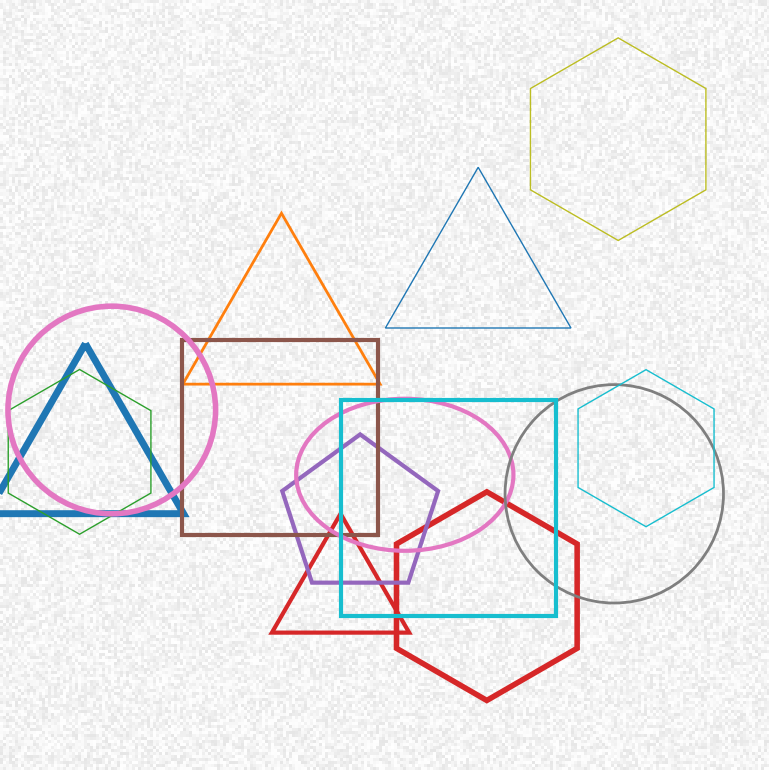[{"shape": "triangle", "thickness": 0.5, "radius": 0.7, "center": [0.621, 0.644]}, {"shape": "triangle", "thickness": 2.5, "radius": 0.74, "center": [0.111, 0.407]}, {"shape": "triangle", "thickness": 1, "radius": 0.74, "center": [0.366, 0.575]}, {"shape": "hexagon", "thickness": 0.5, "radius": 0.53, "center": [0.103, 0.413]}, {"shape": "triangle", "thickness": 1.5, "radius": 0.51, "center": [0.442, 0.23]}, {"shape": "hexagon", "thickness": 2, "radius": 0.68, "center": [0.632, 0.226]}, {"shape": "pentagon", "thickness": 1.5, "radius": 0.53, "center": [0.468, 0.329]}, {"shape": "square", "thickness": 1.5, "radius": 0.64, "center": [0.364, 0.432]}, {"shape": "circle", "thickness": 2, "radius": 0.67, "center": [0.145, 0.468]}, {"shape": "oval", "thickness": 1.5, "radius": 0.71, "center": [0.526, 0.383]}, {"shape": "circle", "thickness": 1, "radius": 0.71, "center": [0.798, 0.359]}, {"shape": "hexagon", "thickness": 0.5, "radius": 0.66, "center": [0.803, 0.819]}, {"shape": "hexagon", "thickness": 0.5, "radius": 0.51, "center": [0.839, 0.418]}, {"shape": "square", "thickness": 1.5, "radius": 0.7, "center": [0.582, 0.34]}]